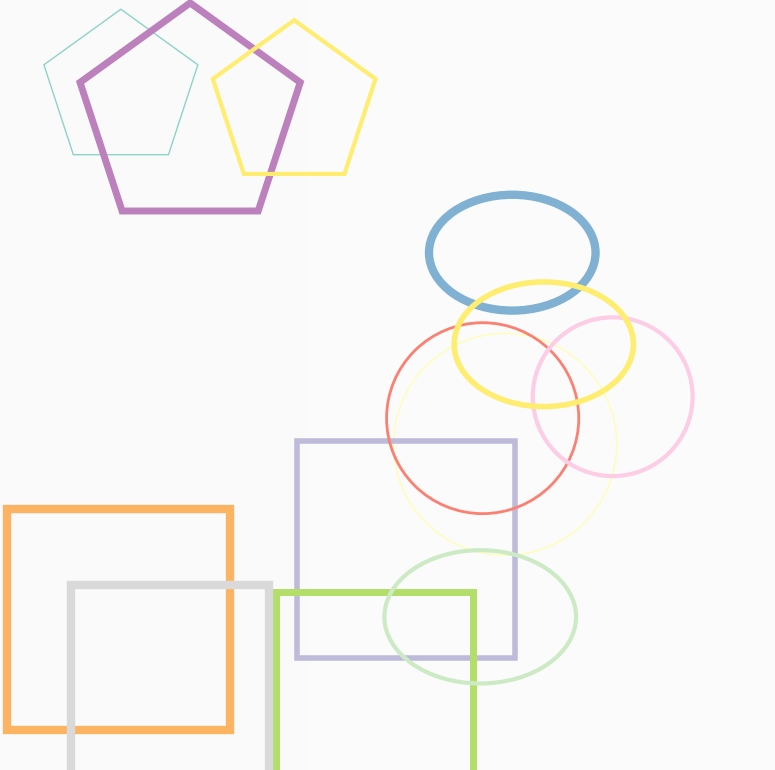[{"shape": "pentagon", "thickness": 0.5, "radius": 0.52, "center": [0.156, 0.884]}, {"shape": "circle", "thickness": 0.5, "radius": 0.72, "center": [0.652, 0.423]}, {"shape": "square", "thickness": 2, "radius": 0.7, "center": [0.524, 0.287]}, {"shape": "circle", "thickness": 1, "radius": 0.62, "center": [0.623, 0.457]}, {"shape": "oval", "thickness": 3, "radius": 0.54, "center": [0.661, 0.672]}, {"shape": "square", "thickness": 3, "radius": 0.72, "center": [0.153, 0.196]}, {"shape": "square", "thickness": 2.5, "radius": 0.64, "center": [0.483, 0.104]}, {"shape": "circle", "thickness": 1.5, "radius": 0.52, "center": [0.791, 0.485]}, {"shape": "square", "thickness": 3, "radius": 0.64, "center": [0.22, 0.112]}, {"shape": "pentagon", "thickness": 2.5, "radius": 0.75, "center": [0.245, 0.847]}, {"shape": "oval", "thickness": 1.5, "radius": 0.62, "center": [0.62, 0.199]}, {"shape": "oval", "thickness": 2, "radius": 0.58, "center": [0.702, 0.553]}, {"shape": "pentagon", "thickness": 1.5, "radius": 0.55, "center": [0.38, 0.863]}]